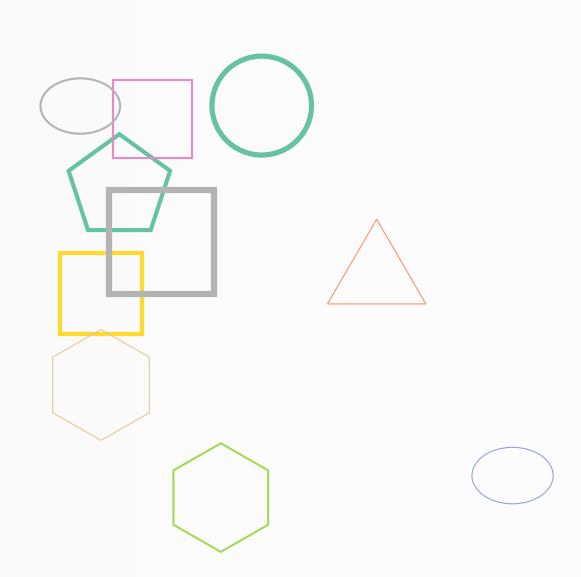[{"shape": "circle", "thickness": 2.5, "radius": 0.43, "center": [0.45, 0.816]}, {"shape": "pentagon", "thickness": 2, "radius": 0.46, "center": [0.205, 0.675]}, {"shape": "triangle", "thickness": 0.5, "radius": 0.49, "center": [0.648, 0.522]}, {"shape": "oval", "thickness": 0.5, "radius": 0.35, "center": [0.882, 0.176]}, {"shape": "square", "thickness": 1, "radius": 0.34, "center": [0.262, 0.793]}, {"shape": "hexagon", "thickness": 1, "radius": 0.47, "center": [0.38, 0.138]}, {"shape": "square", "thickness": 2, "radius": 0.35, "center": [0.174, 0.491]}, {"shape": "hexagon", "thickness": 0.5, "radius": 0.48, "center": [0.174, 0.333]}, {"shape": "square", "thickness": 3, "radius": 0.45, "center": [0.277, 0.581]}, {"shape": "oval", "thickness": 1, "radius": 0.34, "center": [0.138, 0.816]}]